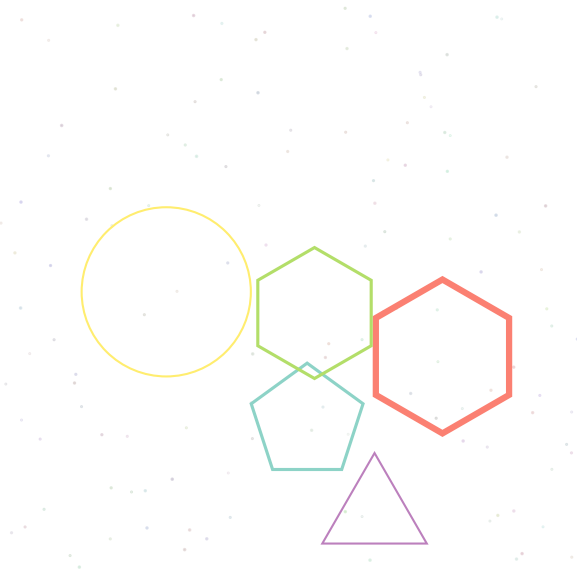[{"shape": "pentagon", "thickness": 1.5, "radius": 0.51, "center": [0.532, 0.269]}, {"shape": "hexagon", "thickness": 3, "radius": 0.67, "center": [0.766, 0.382]}, {"shape": "hexagon", "thickness": 1.5, "radius": 0.57, "center": [0.545, 0.457]}, {"shape": "triangle", "thickness": 1, "radius": 0.52, "center": [0.649, 0.11]}, {"shape": "circle", "thickness": 1, "radius": 0.73, "center": [0.288, 0.494]}]